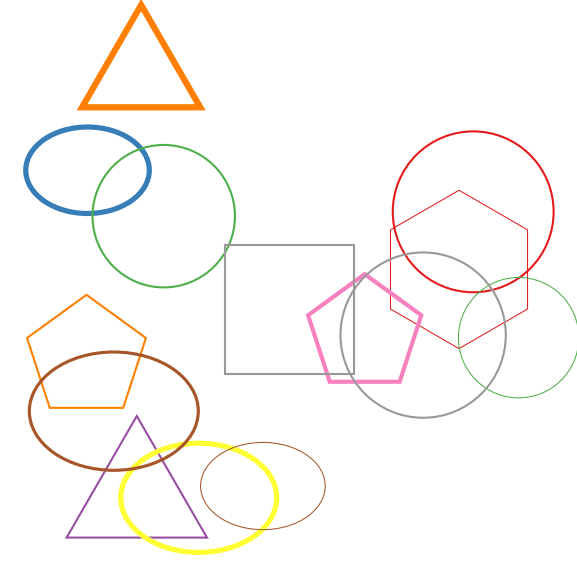[{"shape": "circle", "thickness": 1, "radius": 0.7, "center": [0.819, 0.632]}, {"shape": "hexagon", "thickness": 0.5, "radius": 0.69, "center": [0.795, 0.533]}, {"shape": "oval", "thickness": 2.5, "radius": 0.53, "center": [0.152, 0.704]}, {"shape": "circle", "thickness": 1, "radius": 0.62, "center": [0.284, 0.625]}, {"shape": "circle", "thickness": 0.5, "radius": 0.52, "center": [0.898, 0.414]}, {"shape": "triangle", "thickness": 1, "radius": 0.7, "center": [0.237, 0.138]}, {"shape": "triangle", "thickness": 3, "radius": 0.59, "center": [0.244, 0.872]}, {"shape": "pentagon", "thickness": 1, "radius": 0.54, "center": [0.15, 0.38]}, {"shape": "oval", "thickness": 2.5, "radius": 0.68, "center": [0.344, 0.137]}, {"shape": "oval", "thickness": 0.5, "radius": 0.54, "center": [0.455, 0.158]}, {"shape": "oval", "thickness": 1.5, "radius": 0.73, "center": [0.197, 0.287]}, {"shape": "pentagon", "thickness": 2, "radius": 0.52, "center": [0.632, 0.421]}, {"shape": "square", "thickness": 1, "radius": 0.56, "center": [0.501, 0.463]}, {"shape": "circle", "thickness": 1, "radius": 0.72, "center": [0.733, 0.419]}]